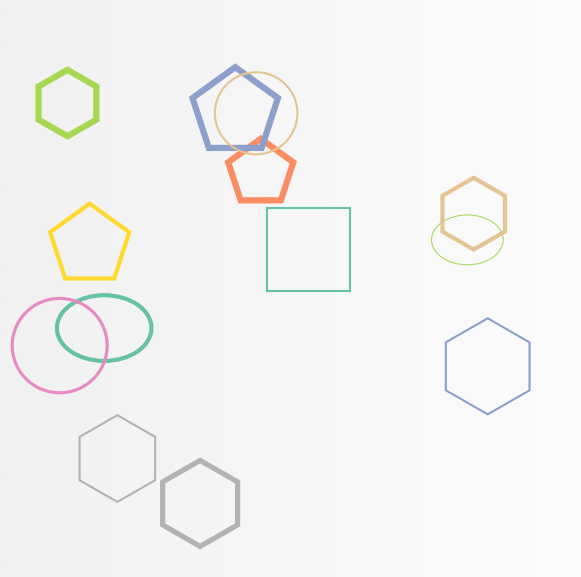[{"shape": "oval", "thickness": 2, "radius": 0.41, "center": [0.179, 0.431]}, {"shape": "square", "thickness": 1, "radius": 0.36, "center": [0.531, 0.567]}, {"shape": "pentagon", "thickness": 3, "radius": 0.29, "center": [0.449, 0.7]}, {"shape": "hexagon", "thickness": 1, "radius": 0.42, "center": [0.839, 0.365]}, {"shape": "pentagon", "thickness": 3, "radius": 0.39, "center": [0.405, 0.806]}, {"shape": "circle", "thickness": 1.5, "radius": 0.41, "center": [0.103, 0.401]}, {"shape": "hexagon", "thickness": 3, "radius": 0.29, "center": [0.116, 0.821]}, {"shape": "oval", "thickness": 0.5, "radius": 0.31, "center": [0.804, 0.584]}, {"shape": "pentagon", "thickness": 2, "radius": 0.36, "center": [0.154, 0.575]}, {"shape": "circle", "thickness": 1, "radius": 0.36, "center": [0.441, 0.803]}, {"shape": "hexagon", "thickness": 2, "radius": 0.31, "center": [0.815, 0.629]}, {"shape": "hexagon", "thickness": 1, "radius": 0.38, "center": [0.202, 0.205]}, {"shape": "hexagon", "thickness": 2.5, "radius": 0.37, "center": [0.344, 0.127]}]